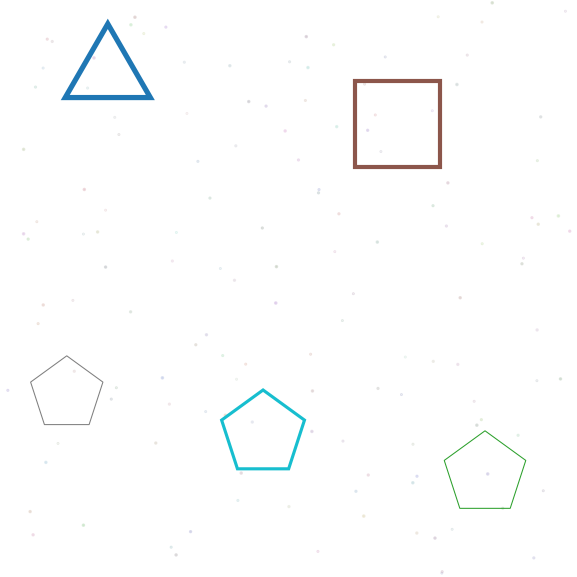[{"shape": "triangle", "thickness": 2.5, "radius": 0.43, "center": [0.187, 0.873]}, {"shape": "pentagon", "thickness": 0.5, "radius": 0.37, "center": [0.84, 0.179]}, {"shape": "square", "thickness": 2, "radius": 0.37, "center": [0.689, 0.785]}, {"shape": "pentagon", "thickness": 0.5, "radius": 0.33, "center": [0.116, 0.317]}, {"shape": "pentagon", "thickness": 1.5, "radius": 0.38, "center": [0.456, 0.248]}]